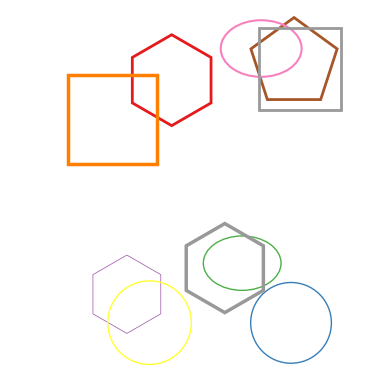[{"shape": "hexagon", "thickness": 2, "radius": 0.59, "center": [0.446, 0.792]}, {"shape": "circle", "thickness": 1, "radius": 0.52, "center": [0.756, 0.161]}, {"shape": "oval", "thickness": 1, "radius": 0.5, "center": [0.629, 0.316]}, {"shape": "hexagon", "thickness": 0.5, "radius": 0.51, "center": [0.33, 0.236]}, {"shape": "square", "thickness": 2.5, "radius": 0.58, "center": [0.292, 0.689]}, {"shape": "circle", "thickness": 1, "radius": 0.54, "center": [0.388, 0.162]}, {"shape": "pentagon", "thickness": 2, "radius": 0.59, "center": [0.764, 0.837]}, {"shape": "oval", "thickness": 1.5, "radius": 0.53, "center": [0.678, 0.874]}, {"shape": "square", "thickness": 2, "radius": 0.53, "center": [0.78, 0.821]}, {"shape": "hexagon", "thickness": 2.5, "radius": 0.58, "center": [0.584, 0.304]}]